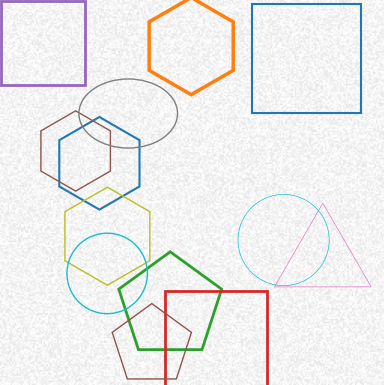[{"shape": "square", "thickness": 1.5, "radius": 0.71, "center": [0.796, 0.847]}, {"shape": "hexagon", "thickness": 1.5, "radius": 0.6, "center": [0.258, 0.576]}, {"shape": "hexagon", "thickness": 2.5, "radius": 0.63, "center": [0.497, 0.88]}, {"shape": "pentagon", "thickness": 2, "radius": 0.7, "center": [0.442, 0.206]}, {"shape": "square", "thickness": 2, "radius": 0.66, "center": [0.562, 0.111]}, {"shape": "square", "thickness": 2, "radius": 0.55, "center": [0.112, 0.888]}, {"shape": "hexagon", "thickness": 1, "radius": 0.52, "center": [0.196, 0.608]}, {"shape": "pentagon", "thickness": 1, "radius": 0.54, "center": [0.394, 0.103]}, {"shape": "triangle", "thickness": 0.5, "radius": 0.73, "center": [0.838, 0.327]}, {"shape": "oval", "thickness": 1, "radius": 0.64, "center": [0.333, 0.705]}, {"shape": "hexagon", "thickness": 1, "radius": 0.64, "center": [0.279, 0.386]}, {"shape": "circle", "thickness": 0.5, "radius": 0.59, "center": [0.737, 0.377]}, {"shape": "circle", "thickness": 1, "radius": 0.52, "center": [0.278, 0.29]}]